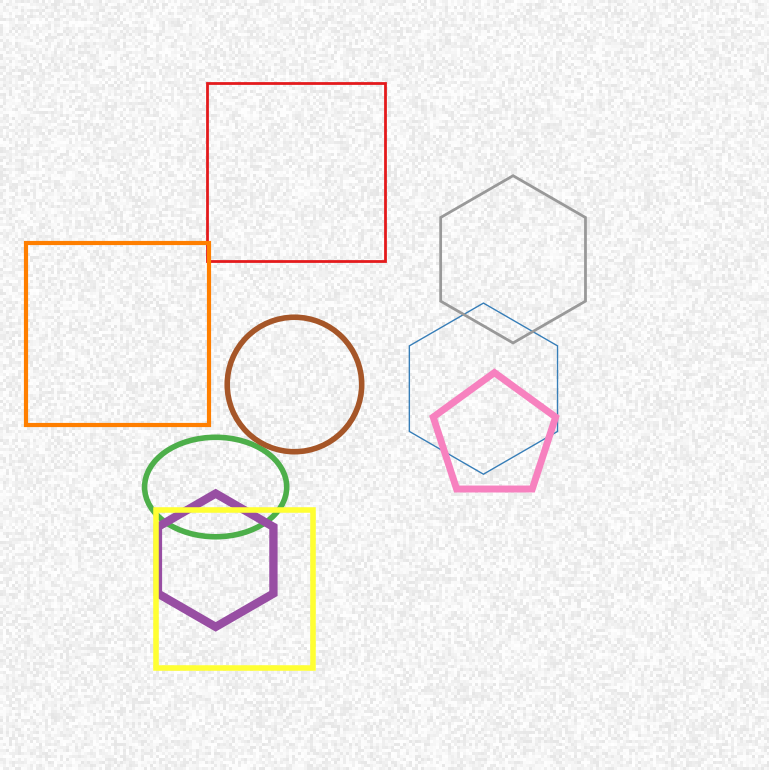[{"shape": "square", "thickness": 1, "radius": 0.58, "center": [0.384, 0.777]}, {"shape": "hexagon", "thickness": 0.5, "radius": 0.56, "center": [0.628, 0.495]}, {"shape": "oval", "thickness": 2, "radius": 0.46, "center": [0.28, 0.368]}, {"shape": "hexagon", "thickness": 3, "radius": 0.43, "center": [0.28, 0.272]}, {"shape": "square", "thickness": 1.5, "radius": 0.59, "center": [0.153, 0.566]}, {"shape": "square", "thickness": 2, "radius": 0.51, "center": [0.305, 0.235]}, {"shape": "circle", "thickness": 2, "radius": 0.44, "center": [0.382, 0.501]}, {"shape": "pentagon", "thickness": 2.5, "radius": 0.42, "center": [0.642, 0.433]}, {"shape": "hexagon", "thickness": 1, "radius": 0.54, "center": [0.666, 0.663]}]